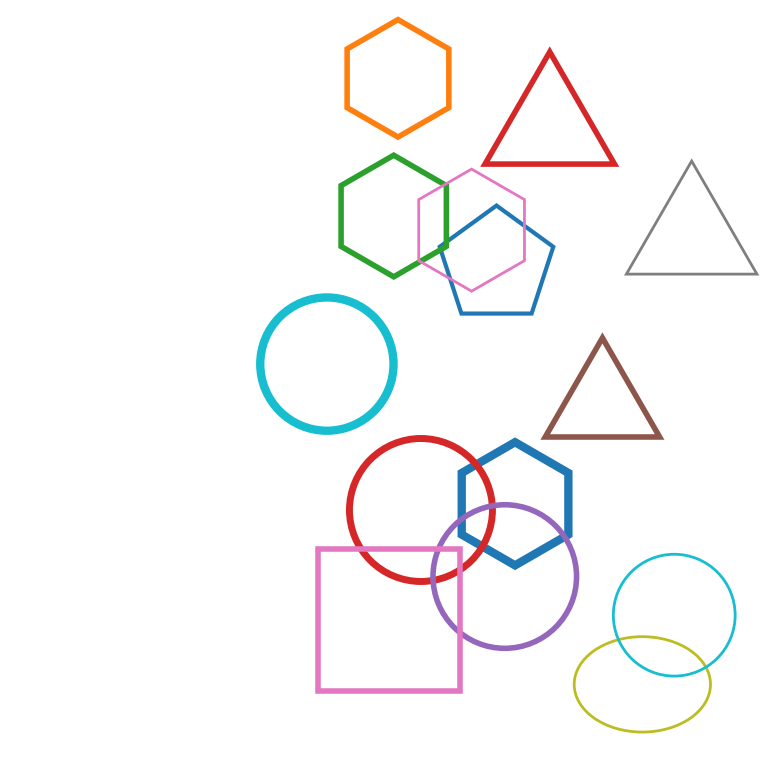[{"shape": "pentagon", "thickness": 1.5, "radius": 0.39, "center": [0.645, 0.656]}, {"shape": "hexagon", "thickness": 3, "radius": 0.4, "center": [0.669, 0.346]}, {"shape": "hexagon", "thickness": 2, "radius": 0.38, "center": [0.517, 0.898]}, {"shape": "hexagon", "thickness": 2, "radius": 0.39, "center": [0.511, 0.719]}, {"shape": "triangle", "thickness": 2, "radius": 0.49, "center": [0.714, 0.835]}, {"shape": "circle", "thickness": 2.5, "radius": 0.46, "center": [0.547, 0.338]}, {"shape": "circle", "thickness": 2, "radius": 0.47, "center": [0.656, 0.251]}, {"shape": "triangle", "thickness": 2, "radius": 0.43, "center": [0.782, 0.475]}, {"shape": "hexagon", "thickness": 1, "radius": 0.4, "center": [0.612, 0.701]}, {"shape": "square", "thickness": 2, "radius": 0.46, "center": [0.505, 0.194]}, {"shape": "triangle", "thickness": 1, "radius": 0.49, "center": [0.898, 0.693]}, {"shape": "oval", "thickness": 1, "radius": 0.44, "center": [0.834, 0.111]}, {"shape": "circle", "thickness": 1, "radius": 0.4, "center": [0.876, 0.201]}, {"shape": "circle", "thickness": 3, "radius": 0.43, "center": [0.425, 0.527]}]